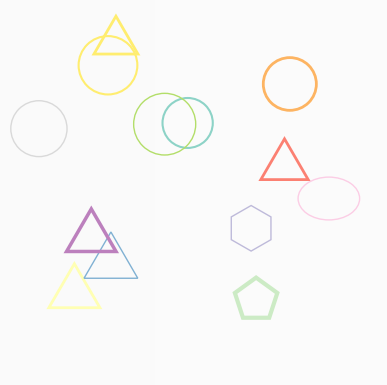[{"shape": "circle", "thickness": 1.5, "radius": 0.32, "center": [0.484, 0.681]}, {"shape": "triangle", "thickness": 2, "radius": 0.38, "center": [0.192, 0.239]}, {"shape": "hexagon", "thickness": 1, "radius": 0.3, "center": [0.648, 0.407]}, {"shape": "triangle", "thickness": 2, "radius": 0.35, "center": [0.734, 0.569]}, {"shape": "triangle", "thickness": 1, "radius": 0.4, "center": [0.286, 0.317]}, {"shape": "circle", "thickness": 2, "radius": 0.34, "center": [0.748, 0.782]}, {"shape": "circle", "thickness": 1, "radius": 0.4, "center": [0.425, 0.677]}, {"shape": "oval", "thickness": 1, "radius": 0.4, "center": [0.849, 0.484]}, {"shape": "circle", "thickness": 1, "radius": 0.36, "center": [0.1, 0.666]}, {"shape": "triangle", "thickness": 2.5, "radius": 0.37, "center": [0.236, 0.384]}, {"shape": "pentagon", "thickness": 3, "radius": 0.29, "center": [0.661, 0.221]}, {"shape": "triangle", "thickness": 2, "radius": 0.33, "center": [0.299, 0.892]}, {"shape": "circle", "thickness": 1.5, "radius": 0.38, "center": [0.279, 0.83]}]